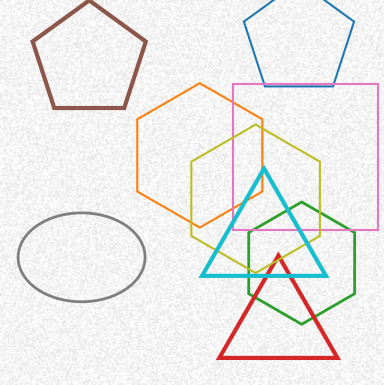[{"shape": "pentagon", "thickness": 1.5, "radius": 0.75, "center": [0.777, 0.897]}, {"shape": "hexagon", "thickness": 1.5, "radius": 0.94, "center": [0.519, 0.596]}, {"shape": "hexagon", "thickness": 2, "radius": 0.79, "center": [0.784, 0.317]}, {"shape": "triangle", "thickness": 3, "radius": 0.89, "center": [0.723, 0.159]}, {"shape": "pentagon", "thickness": 3, "radius": 0.77, "center": [0.232, 0.844]}, {"shape": "square", "thickness": 1.5, "radius": 0.94, "center": [0.793, 0.592]}, {"shape": "oval", "thickness": 2, "radius": 0.82, "center": [0.212, 0.332]}, {"shape": "hexagon", "thickness": 1.5, "radius": 0.96, "center": [0.664, 0.484]}, {"shape": "triangle", "thickness": 3, "radius": 0.93, "center": [0.686, 0.376]}]